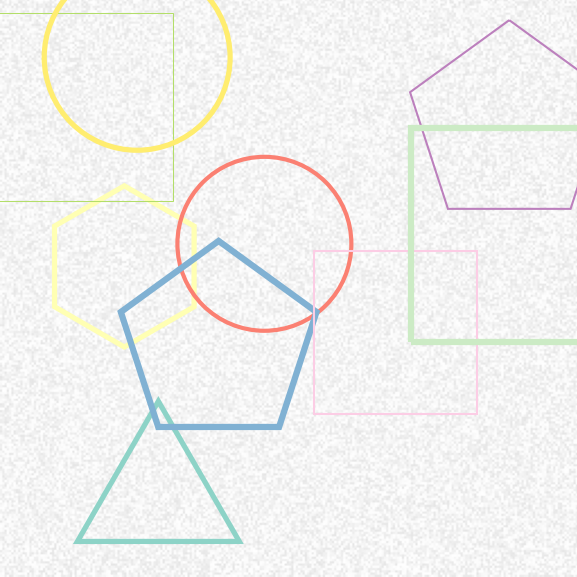[{"shape": "triangle", "thickness": 2.5, "radius": 0.81, "center": [0.274, 0.142]}, {"shape": "hexagon", "thickness": 2.5, "radius": 0.7, "center": [0.215, 0.538]}, {"shape": "circle", "thickness": 2, "radius": 0.75, "center": [0.458, 0.577]}, {"shape": "pentagon", "thickness": 3, "radius": 0.89, "center": [0.379, 0.404]}, {"shape": "square", "thickness": 0.5, "radius": 0.81, "center": [0.137, 0.814]}, {"shape": "square", "thickness": 1, "radius": 0.71, "center": [0.685, 0.423]}, {"shape": "pentagon", "thickness": 1, "radius": 0.9, "center": [0.882, 0.784]}, {"shape": "square", "thickness": 3, "radius": 0.93, "center": [0.898, 0.592]}, {"shape": "circle", "thickness": 2.5, "radius": 0.8, "center": [0.238, 0.9]}]